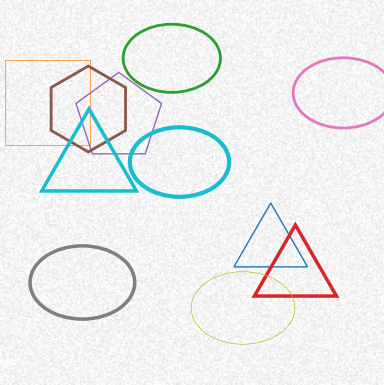[{"shape": "triangle", "thickness": 1, "radius": 0.55, "center": [0.703, 0.362]}, {"shape": "square", "thickness": 0.5, "radius": 0.55, "center": [0.123, 0.734]}, {"shape": "oval", "thickness": 2, "radius": 0.63, "center": [0.446, 0.849]}, {"shape": "triangle", "thickness": 2.5, "radius": 0.62, "center": [0.767, 0.293]}, {"shape": "pentagon", "thickness": 1, "radius": 0.58, "center": [0.308, 0.695]}, {"shape": "hexagon", "thickness": 2, "radius": 0.56, "center": [0.229, 0.717]}, {"shape": "oval", "thickness": 2, "radius": 0.65, "center": [0.892, 0.759]}, {"shape": "oval", "thickness": 2.5, "radius": 0.68, "center": [0.214, 0.266]}, {"shape": "oval", "thickness": 0.5, "radius": 0.67, "center": [0.631, 0.2]}, {"shape": "triangle", "thickness": 2.5, "radius": 0.71, "center": [0.231, 0.575]}, {"shape": "oval", "thickness": 3, "radius": 0.64, "center": [0.466, 0.579]}]